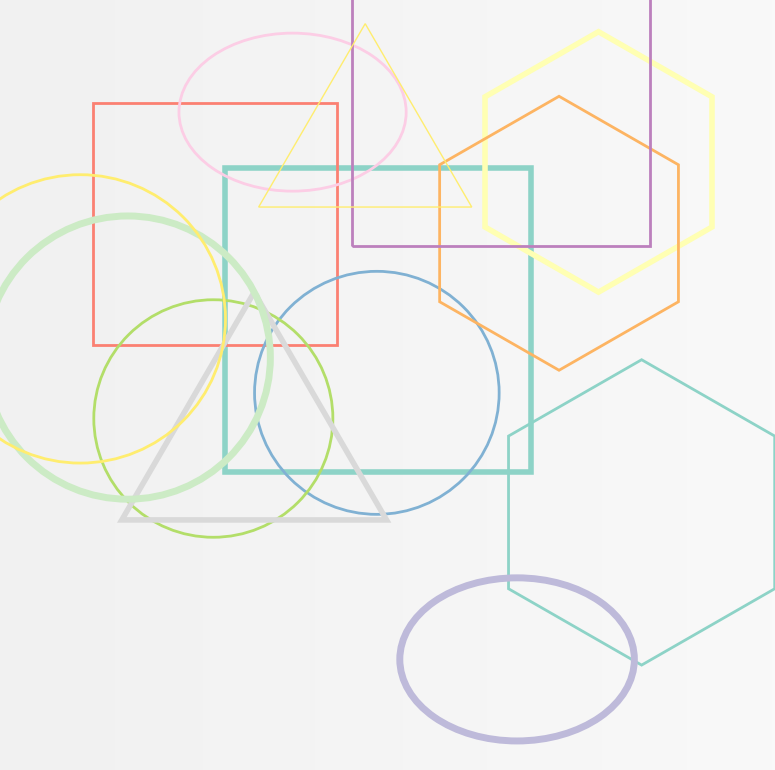[{"shape": "hexagon", "thickness": 1, "radius": 0.99, "center": [0.828, 0.335]}, {"shape": "square", "thickness": 2, "radius": 0.99, "center": [0.488, 0.584]}, {"shape": "hexagon", "thickness": 2, "radius": 0.85, "center": [0.772, 0.79]}, {"shape": "oval", "thickness": 2.5, "radius": 0.76, "center": [0.667, 0.144]}, {"shape": "square", "thickness": 1, "radius": 0.79, "center": [0.278, 0.709]}, {"shape": "circle", "thickness": 1, "radius": 0.79, "center": [0.486, 0.49]}, {"shape": "hexagon", "thickness": 1, "radius": 0.89, "center": [0.721, 0.697]}, {"shape": "circle", "thickness": 1, "radius": 0.77, "center": [0.275, 0.456]}, {"shape": "oval", "thickness": 1, "radius": 0.73, "center": [0.377, 0.854]}, {"shape": "triangle", "thickness": 2, "radius": 0.99, "center": [0.328, 0.423]}, {"shape": "square", "thickness": 1, "radius": 0.96, "center": [0.646, 0.873]}, {"shape": "circle", "thickness": 2.5, "radius": 0.92, "center": [0.165, 0.536]}, {"shape": "circle", "thickness": 1, "radius": 0.94, "center": [0.104, 0.586]}, {"shape": "triangle", "thickness": 0.5, "radius": 0.79, "center": [0.471, 0.811]}]